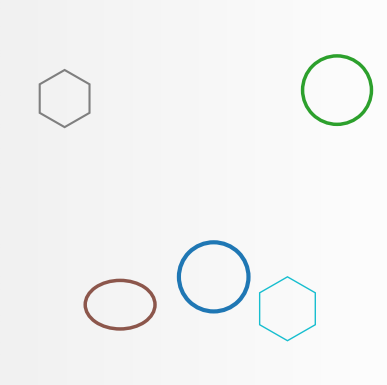[{"shape": "circle", "thickness": 3, "radius": 0.45, "center": [0.551, 0.281]}, {"shape": "circle", "thickness": 2.5, "radius": 0.44, "center": [0.87, 0.766]}, {"shape": "oval", "thickness": 2.5, "radius": 0.45, "center": [0.31, 0.209]}, {"shape": "hexagon", "thickness": 1.5, "radius": 0.37, "center": [0.167, 0.744]}, {"shape": "hexagon", "thickness": 1, "radius": 0.41, "center": [0.742, 0.198]}]